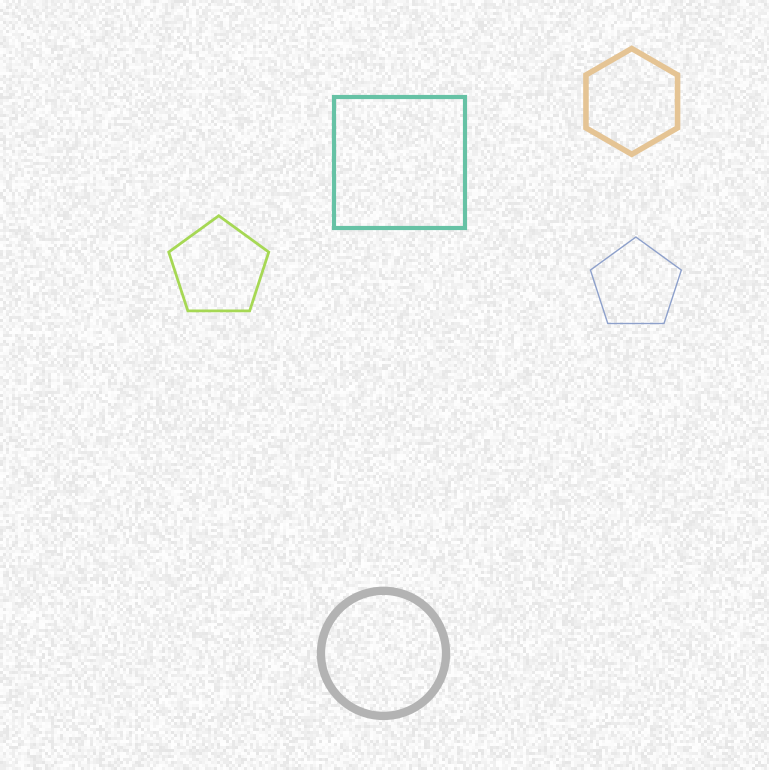[{"shape": "square", "thickness": 1.5, "radius": 0.42, "center": [0.519, 0.789]}, {"shape": "pentagon", "thickness": 0.5, "radius": 0.31, "center": [0.826, 0.63]}, {"shape": "pentagon", "thickness": 1, "radius": 0.34, "center": [0.284, 0.652]}, {"shape": "hexagon", "thickness": 2, "radius": 0.34, "center": [0.82, 0.868]}, {"shape": "circle", "thickness": 3, "radius": 0.41, "center": [0.498, 0.151]}]